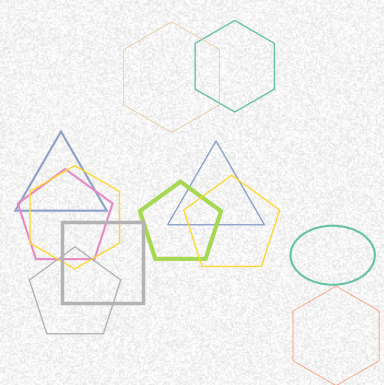[{"shape": "hexagon", "thickness": 1, "radius": 0.59, "center": [0.61, 0.828]}, {"shape": "oval", "thickness": 1.5, "radius": 0.55, "center": [0.864, 0.337]}, {"shape": "hexagon", "thickness": 0.5, "radius": 0.65, "center": [0.873, 0.128]}, {"shape": "triangle", "thickness": 1, "radius": 0.73, "center": [0.561, 0.489]}, {"shape": "triangle", "thickness": 1.5, "radius": 0.69, "center": [0.158, 0.521]}, {"shape": "pentagon", "thickness": 1.5, "radius": 0.65, "center": [0.169, 0.432]}, {"shape": "pentagon", "thickness": 3, "radius": 0.55, "center": [0.469, 0.417]}, {"shape": "hexagon", "thickness": 1, "radius": 0.67, "center": [0.194, 0.436]}, {"shape": "pentagon", "thickness": 1, "radius": 0.66, "center": [0.602, 0.414]}, {"shape": "hexagon", "thickness": 0.5, "radius": 0.72, "center": [0.446, 0.799]}, {"shape": "pentagon", "thickness": 1, "radius": 0.62, "center": [0.195, 0.234]}, {"shape": "square", "thickness": 2.5, "radius": 0.53, "center": [0.267, 0.317]}]